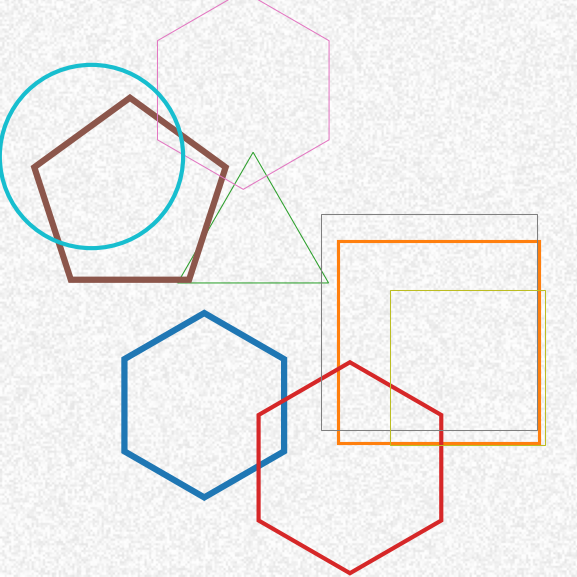[{"shape": "hexagon", "thickness": 3, "radius": 0.8, "center": [0.354, 0.297]}, {"shape": "square", "thickness": 1.5, "radius": 0.87, "center": [0.759, 0.407]}, {"shape": "triangle", "thickness": 0.5, "radius": 0.75, "center": [0.438, 0.585]}, {"shape": "hexagon", "thickness": 2, "radius": 0.91, "center": [0.606, 0.189]}, {"shape": "pentagon", "thickness": 3, "radius": 0.87, "center": [0.225, 0.656]}, {"shape": "hexagon", "thickness": 0.5, "radius": 0.86, "center": [0.421, 0.843]}, {"shape": "square", "thickness": 0.5, "radius": 0.93, "center": [0.743, 0.442]}, {"shape": "square", "thickness": 0.5, "radius": 0.67, "center": [0.81, 0.363]}, {"shape": "circle", "thickness": 2, "radius": 0.79, "center": [0.158, 0.728]}]